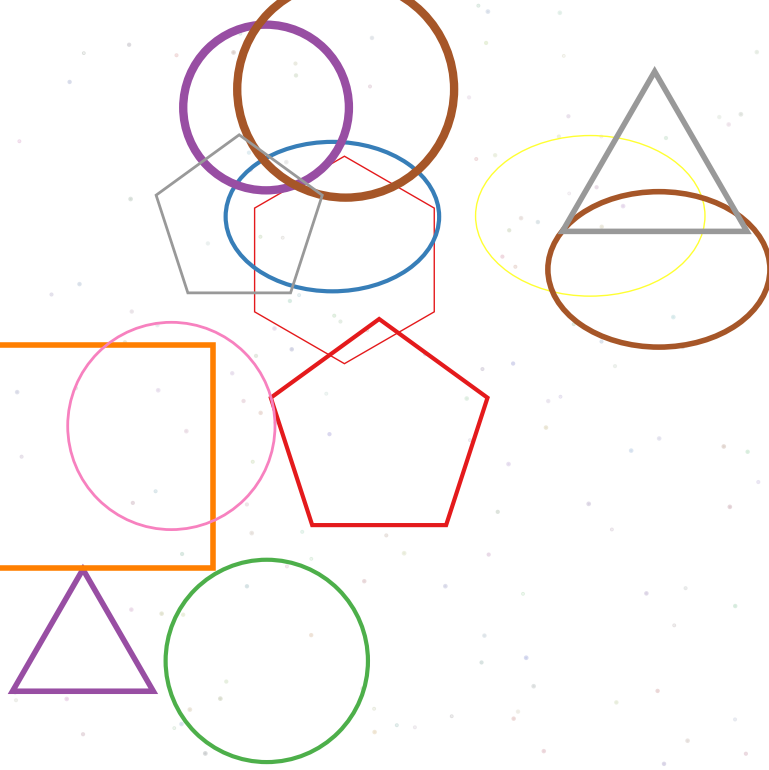[{"shape": "hexagon", "thickness": 0.5, "radius": 0.67, "center": [0.447, 0.662]}, {"shape": "pentagon", "thickness": 1.5, "radius": 0.74, "center": [0.492, 0.438]}, {"shape": "oval", "thickness": 1.5, "radius": 0.69, "center": [0.432, 0.719]}, {"shape": "circle", "thickness": 1.5, "radius": 0.66, "center": [0.346, 0.142]}, {"shape": "circle", "thickness": 3, "radius": 0.54, "center": [0.346, 0.86]}, {"shape": "triangle", "thickness": 2, "radius": 0.53, "center": [0.108, 0.155]}, {"shape": "square", "thickness": 2, "radius": 0.73, "center": [0.132, 0.407]}, {"shape": "oval", "thickness": 0.5, "radius": 0.74, "center": [0.767, 0.72]}, {"shape": "circle", "thickness": 3, "radius": 0.7, "center": [0.449, 0.884]}, {"shape": "oval", "thickness": 2, "radius": 0.72, "center": [0.856, 0.65]}, {"shape": "circle", "thickness": 1, "radius": 0.67, "center": [0.223, 0.447]}, {"shape": "triangle", "thickness": 2, "radius": 0.69, "center": [0.85, 0.769]}, {"shape": "pentagon", "thickness": 1, "radius": 0.57, "center": [0.311, 0.711]}]